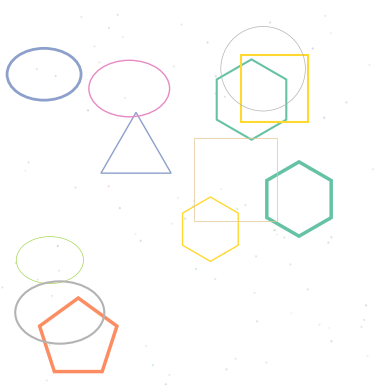[{"shape": "hexagon", "thickness": 1.5, "radius": 0.52, "center": [0.653, 0.741]}, {"shape": "hexagon", "thickness": 2.5, "radius": 0.48, "center": [0.777, 0.483]}, {"shape": "pentagon", "thickness": 2.5, "radius": 0.53, "center": [0.203, 0.12]}, {"shape": "oval", "thickness": 2, "radius": 0.48, "center": [0.114, 0.807]}, {"shape": "triangle", "thickness": 1, "radius": 0.53, "center": [0.353, 0.603]}, {"shape": "oval", "thickness": 1, "radius": 0.52, "center": [0.336, 0.77]}, {"shape": "oval", "thickness": 0.5, "radius": 0.44, "center": [0.13, 0.324]}, {"shape": "square", "thickness": 1.5, "radius": 0.44, "center": [0.714, 0.77]}, {"shape": "hexagon", "thickness": 1, "radius": 0.42, "center": [0.546, 0.405]}, {"shape": "square", "thickness": 0.5, "radius": 0.54, "center": [0.612, 0.533]}, {"shape": "circle", "thickness": 0.5, "radius": 0.55, "center": [0.683, 0.821]}, {"shape": "oval", "thickness": 1.5, "radius": 0.58, "center": [0.155, 0.188]}]